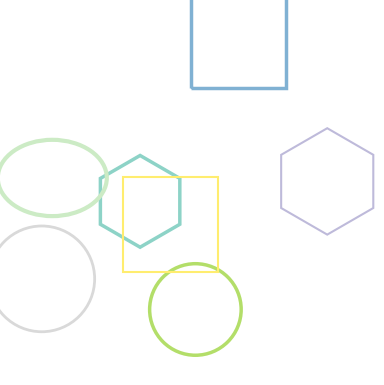[{"shape": "hexagon", "thickness": 2.5, "radius": 0.6, "center": [0.364, 0.477]}, {"shape": "hexagon", "thickness": 1.5, "radius": 0.69, "center": [0.85, 0.529]}, {"shape": "square", "thickness": 2.5, "radius": 0.62, "center": [0.62, 0.895]}, {"shape": "circle", "thickness": 2.5, "radius": 0.59, "center": [0.508, 0.196]}, {"shape": "circle", "thickness": 2, "radius": 0.69, "center": [0.108, 0.276]}, {"shape": "oval", "thickness": 3, "radius": 0.71, "center": [0.136, 0.538]}, {"shape": "square", "thickness": 1.5, "radius": 0.62, "center": [0.444, 0.416]}]